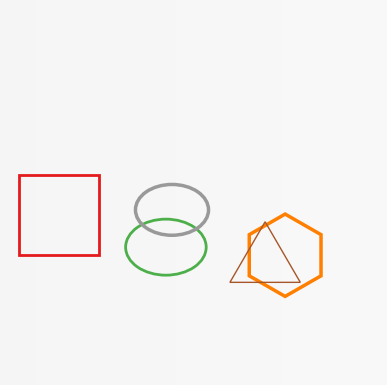[{"shape": "square", "thickness": 2, "radius": 0.52, "center": [0.153, 0.442]}, {"shape": "oval", "thickness": 2, "radius": 0.52, "center": [0.428, 0.358]}, {"shape": "hexagon", "thickness": 2.5, "radius": 0.53, "center": [0.736, 0.337]}, {"shape": "triangle", "thickness": 1, "radius": 0.52, "center": [0.684, 0.319]}, {"shape": "oval", "thickness": 2.5, "radius": 0.47, "center": [0.444, 0.455]}]